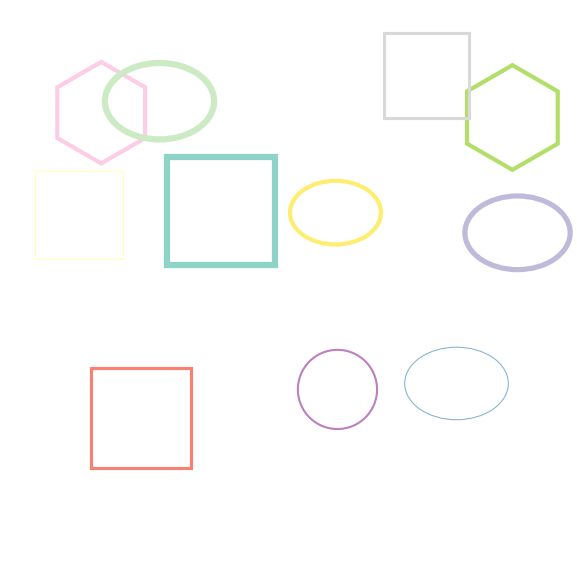[{"shape": "square", "thickness": 3, "radius": 0.47, "center": [0.382, 0.634]}, {"shape": "square", "thickness": 0.5, "radius": 0.38, "center": [0.137, 0.626]}, {"shape": "oval", "thickness": 2.5, "radius": 0.46, "center": [0.896, 0.596]}, {"shape": "square", "thickness": 1.5, "radius": 0.43, "center": [0.243, 0.275]}, {"shape": "oval", "thickness": 0.5, "radius": 0.45, "center": [0.79, 0.335]}, {"shape": "hexagon", "thickness": 2, "radius": 0.45, "center": [0.887, 0.796]}, {"shape": "hexagon", "thickness": 2, "radius": 0.44, "center": [0.175, 0.804]}, {"shape": "square", "thickness": 1.5, "radius": 0.36, "center": [0.738, 0.868]}, {"shape": "circle", "thickness": 1, "radius": 0.34, "center": [0.584, 0.325]}, {"shape": "oval", "thickness": 3, "radius": 0.47, "center": [0.276, 0.824]}, {"shape": "oval", "thickness": 2, "radius": 0.39, "center": [0.581, 0.631]}]